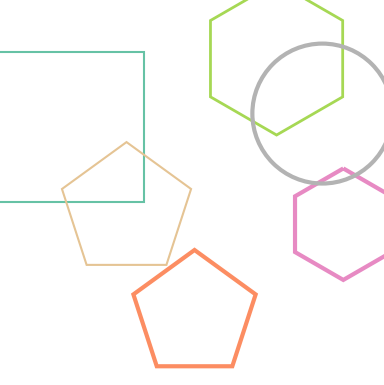[{"shape": "square", "thickness": 1.5, "radius": 0.97, "center": [0.179, 0.67]}, {"shape": "pentagon", "thickness": 3, "radius": 0.83, "center": [0.505, 0.184]}, {"shape": "hexagon", "thickness": 3, "radius": 0.72, "center": [0.892, 0.418]}, {"shape": "hexagon", "thickness": 2, "radius": 0.99, "center": [0.718, 0.848]}, {"shape": "pentagon", "thickness": 1.5, "radius": 0.88, "center": [0.329, 0.455]}, {"shape": "circle", "thickness": 3, "radius": 0.91, "center": [0.837, 0.705]}]